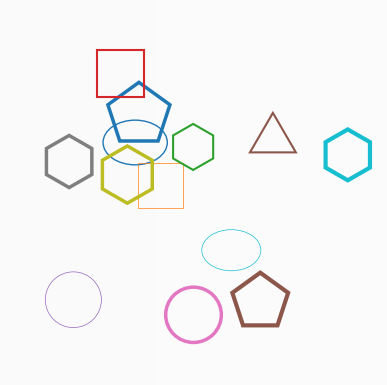[{"shape": "pentagon", "thickness": 2.5, "radius": 0.42, "center": [0.358, 0.702]}, {"shape": "oval", "thickness": 1, "radius": 0.41, "center": [0.349, 0.63]}, {"shape": "square", "thickness": 0.5, "radius": 0.29, "center": [0.413, 0.518]}, {"shape": "hexagon", "thickness": 1.5, "radius": 0.3, "center": [0.498, 0.618]}, {"shape": "square", "thickness": 1.5, "radius": 0.3, "center": [0.311, 0.809]}, {"shape": "circle", "thickness": 0.5, "radius": 0.36, "center": [0.189, 0.221]}, {"shape": "pentagon", "thickness": 3, "radius": 0.38, "center": [0.672, 0.216]}, {"shape": "triangle", "thickness": 1.5, "radius": 0.34, "center": [0.704, 0.638]}, {"shape": "circle", "thickness": 2.5, "radius": 0.36, "center": [0.499, 0.182]}, {"shape": "hexagon", "thickness": 2.5, "radius": 0.34, "center": [0.178, 0.58]}, {"shape": "hexagon", "thickness": 2.5, "radius": 0.37, "center": [0.329, 0.546]}, {"shape": "oval", "thickness": 0.5, "radius": 0.38, "center": [0.597, 0.35]}, {"shape": "hexagon", "thickness": 3, "radius": 0.33, "center": [0.897, 0.598]}]